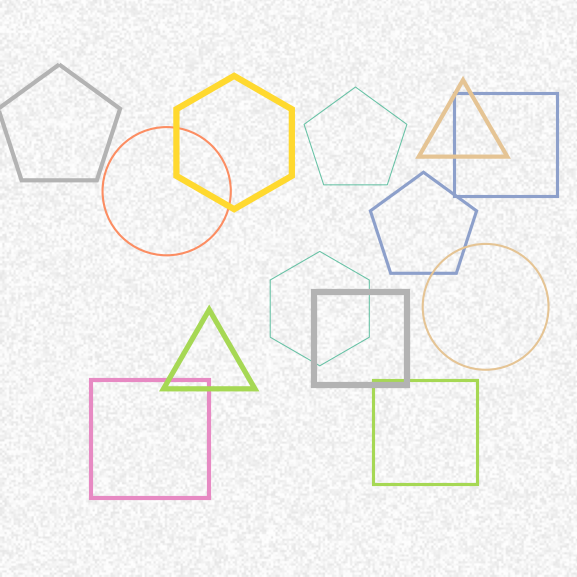[{"shape": "hexagon", "thickness": 0.5, "radius": 0.5, "center": [0.554, 0.465]}, {"shape": "pentagon", "thickness": 0.5, "radius": 0.47, "center": [0.616, 0.755]}, {"shape": "circle", "thickness": 1, "radius": 0.56, "center": [0.289, 0.668]}, {"shape": "pentagon", "thickness": 1.5, "radius": 0.48, "center": [0.733, 0.604]}, {"shape": "square", "thickness": 1.5, "radius": 0.45, "center": [0.875, 0.749]}, {"shape": "square", "thickness": 2, "radius": 0.51, "center": [0.26, 0.24]}, {"shape": "square", "thickness": 1.5, "radius": 0.45, "center": [0.737, 0.251]}, {"shape": "triangle", "thickness": 2.5, "radius": 0.46, "center": [0.362, 0.372]}, {"shape": "hexagon", "thickness": 3, "radius": 0.58, "center": [0.405, 0.752]}, {"shape": "circle", "thickness": 1, "radius": 0.54, "center": [0.841, 0.468]}, {"shape": "triangle", "thickness": 2, "radius": 0.44, "center": [0.802, 0.772]}, {"shape": "square", "thickness": 3, "radius": 0.4, "center": [0.624, 0.413]}, {"shape": "pentagon", "thickness": 2, "radius": 0.55, "center": [0.102, 0.777]}]